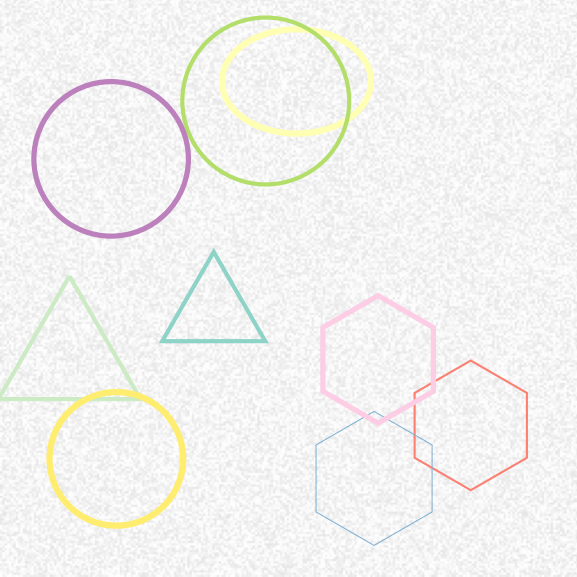[{"shape": "triangle", "thickness": 2, "radius": 0.52, "center": [0.37, 0.46]}, {"shape": "oval", "thickness": 3, "radius": 0.65, "center": [0.513, 0.858]}, {"shape": "hexagon", "thickness": 1, "radius": 0.56, "center": [0.815, 0.263]}, {"shape": "hexagon", "thickness": 0.5, "radius": 0.58, "center": [0.648, 0.171]}, {"shape": "circle", "thickness": 2, "radius": 0.72, "center": [0.46, 0.824]}, {"shape": "hexagon", "thickness": 2.5, "radius": 0.55, "center": [0.655, 0.377]}, {"shape": "circle", "thickness": 2.5, "radius": 0.67, "center": [0.192, 0.724]}, {"shape": "triangle", "thickness": 2, "radius": 0.71, "center": [0.12, 0.379]}, {"shape": "circle", "thickness": 3, "radius": 0.58, "center": [0.201, 0.205]}]